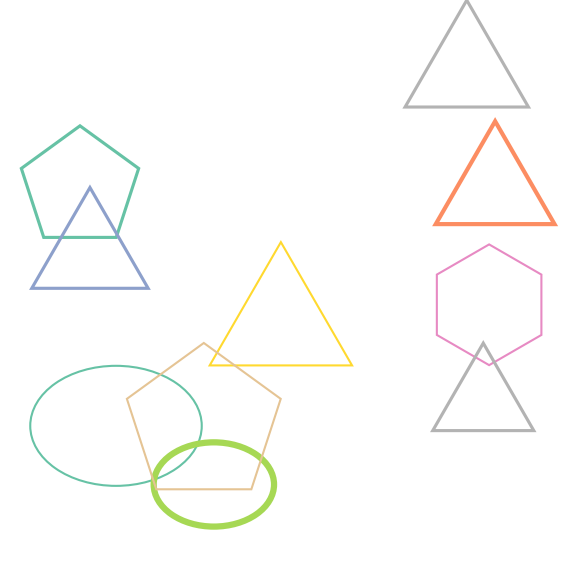[{"shape": "oval", "thickness": 1, "radius": 0.74, "center": [0.201, 0.262]}, {"shape": "pentagon", "thickness": 1.5, "radius": 0.53, "center": [0.139, 0.674]}, {"shape": "triangle", "thickness": 2, "radius": 0.59, "center": [0.857, 0.67]}, {"shape": "triangle", "thickness": 1.5, "radius": 0.58, "center": [0.156, 0.558]}, {"shape": "hexagon", "thickness": 1, "radius": 0.52, "center": [0.847, 0.471]}, {"shape": "oval", "thickness": 3, "radius": 0.52, "center": [0.37, 0.16]}, {"shape": "triangle", "thickness": 1, "radius": 0.71, "center": [0.486, 0.438]}, {"shape": "pentagon", "thickness": 1, "radius": 0.7, "center": [0.353, 0.265]}, {"shape": "triangle", "thickness": 1.5, "radius": 0.51, "center": [0.837, 0.304]}, {"shape": "triangle", "thickness": 1.5, "radius": 0.62, "center": [0.808, 0.875]}]